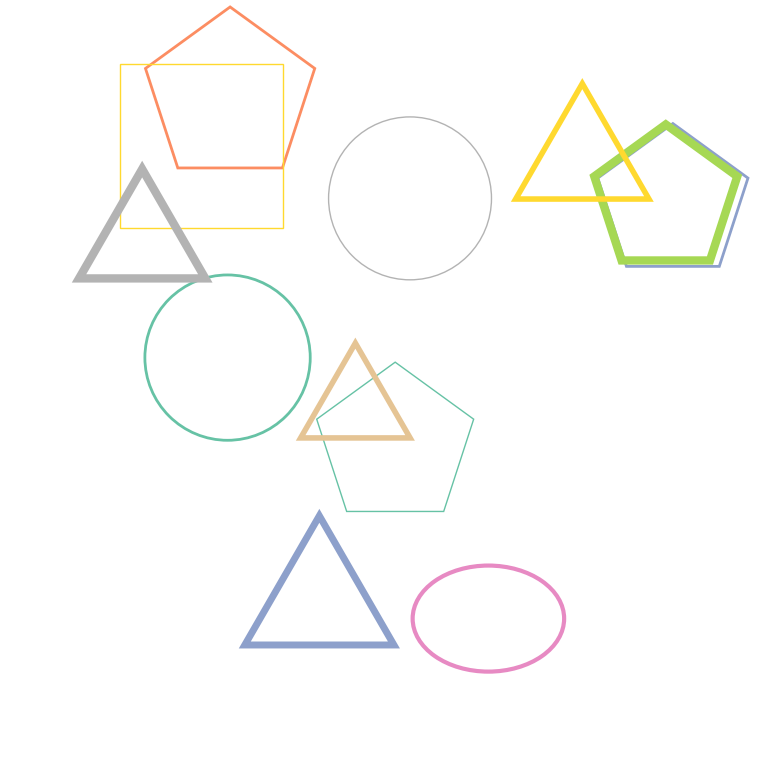[{"shape": "circle", "thickness": 1, "radius": 0.54, "center": [0.296, 0.536]}, {"shape": "pentagon", "thickness": 0.5, "radius": 0.54, "center": [0.513, 0.422]}, {"shape": "pentagon", "thickness": 1, "radius": 0.58, "center": [0.299, 0.875]}, {"shape": "pentagon", "thickness": 1, "radius": 0.51, "center": [0.874, 0.737]}, {"shape": "triangle", "thickness": 2.5, "radius": 0.56, "center": [0.415, 0.218]}, {"shape": "oval", "thickness": 1.5, "radius": 0.49, "center": [0.634, 0.197]}, {"shape": "pentagon", "thickness": 3, "radius": 0.49, "center": [0.865, 0.741]}, {"shape": "square", "thickness": 0.5, "radius": 0.53, "center": [0.262, 0.81]}, {"shape": "triangle", "thickness": 2, "radius": 0.5, "center": [0.756, 0.791]}, {"shape": "triangle", "thickness": 2, "radius": 0.41, "center": [0.462, 0.472]}, {"shape": "triangle", "thickness": 3, "radius": 0.47, "center": [0.185, 0.686]}, {"shape": "circle", "thickness": 0.5, "radius": 0.53, "center": [0.533, 0.742]}]